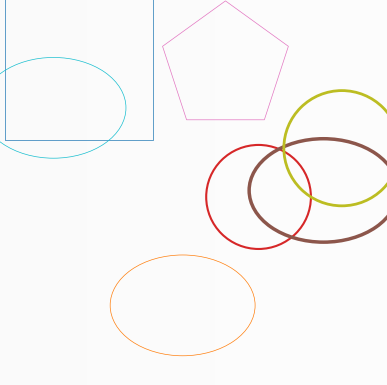[{"shape": "square", "thickness": 0.5, "radius": 0.96, "center": [0.205, 0.828]}, {"shape": "oval", "thickness": 0.5, "radius": 0.94, "center": [0.471, 0.207]}, {"shape": "circle", "thickness": 1.5, "radius": 0.68, "center": [0.667, 0.488]}, {"shape": "oval", "thickness": 2.5, "radius": 0.96, "center": [0.835, 0.505]}, {"shape": "pentagon", "thickness": 0.5, "radius": 0.85, "center": [0.582, 0.827]}, {"shape": "circle", "thickness": 2, "radius": 0.75, "center": [0.882, 0.615]}, {"shape": "oval", "thickness": 0.5, "radius": 0.93, "center": [0.138, 0.72]}]